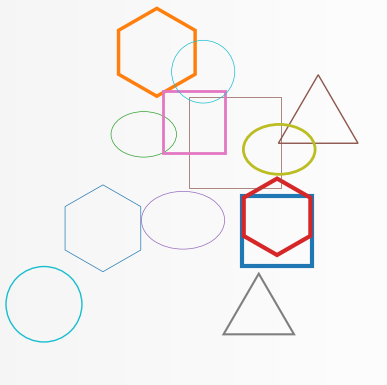[{"shape": "hexagon", "thickness": 0.5, "radius": 0.56, "center": [0.266, 0.407]}, {"shape": "square", "thickness": 3, "radius": 0.45, "center": [0.715, 0.399]}, {"shape": "hexagon", "thickness": 2.5, "radius": 0.57, "center": [0.405, 0.864]}, {"shape": "oval", "thickness": 0.5, "radius": 0.42, "center": [0.371, 0.651]}, {"shape": "hexagon", "thickness": 3, "radius": 0.5, "center": [0.715, 0.437]}, {"shape": "oval", "thickness": 0.5, "radius": 0.54, "center": [0.472, 0.428]}, {"shape": "square", "thickness": 0.5, "radius": 0.59, "center": [0.607, 0.63]}, {"shape": "triangle", "thickness": 1, "radius": 0.59, "center": [0.821, 0.687]}, {"shape": "square", "thickness": 2, "radius": 0.4, "center": [0.5, 0.684]}, {"shape": "triangle", "thickness": 1.5, "radius": 0.53, "center": [0.668, 0.184]}, {"shape": "oval", "thickness": 2, "radius": 0.46, "center": [0.721, 0.612]}, {"shape": "circle", "thickness": 0.5, "radius": 0.41, "center": [0.524, 0.814]}, {"shape": "circle", "thickness": 1, "radius": 0.49, "center": [0.113, 0.21]}]